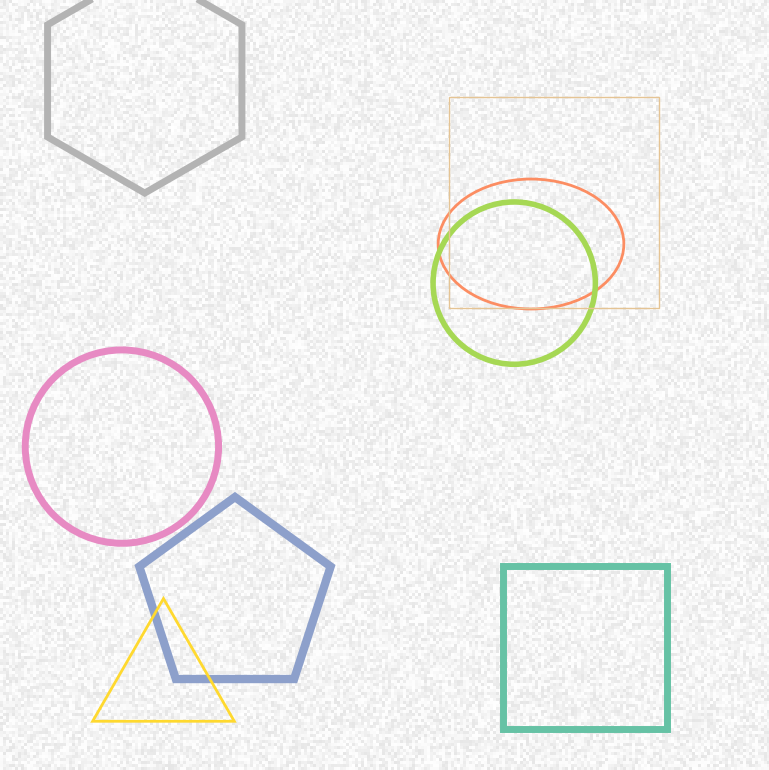[{"shape": "square", "thickness": 2.5, "radius": 0.53, "center": [0.76, 0.159]}, {"shape": "oval", "thickness": 1, "radius": 0.6, "center": [0.69, 0.683]}, {"shape": "pentagon", "thickness": 3, "radius": 0.65, "center": [0.305, 0.224]}, {"shape": "circle", "thickness": 2.5, "radius": 0.63, "center": [0.158, 0.42]}, {"shape": "circle", "thickness": 2, "radius": 0.53, "center": [0.668, 0.632]}, {"shape": "triangle", "thickness": 1, "radius": 0.53, "center": [0.212, 0.116]}, {"shape": "square", "thickness": 0.5, "radius": 0.68, "center": [0.719, 0.737]}, {"shape": "hexagon", "thickness": 2.5, "radius": 0.73, "center": [0.188, 0.895]}]